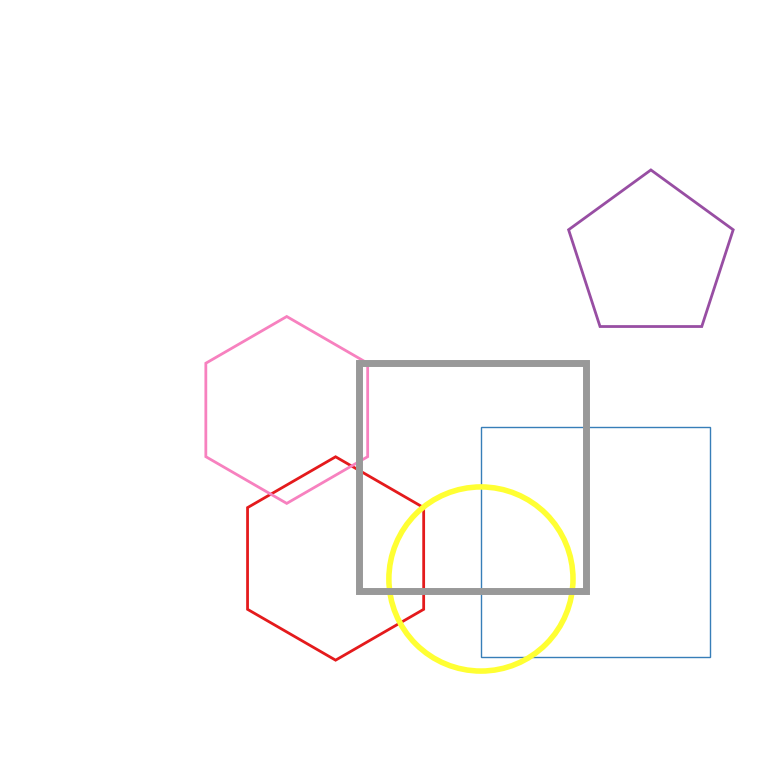[{"shape": "hexagon", "thickness": 1, "radius": 0.66, "center": [0.436, 0.275]}, {"shape": "square", "thickness": 0.5, "radius": 0.75, "center": [0.773, 0.296]}, {"shape": "pentagon", "thickness": 1, "radius": 0.56, "center": [0.845, 0.667]}, {"shape": "circle", "thickness": 2, "radius": 0.6, "center": [0.625, 0.248]}, {"shape": "hexagon", "thickness": 1, "radius": 0.61, "center": [0.372, 0.468]}, {"shape": "square", "thickness": 2.5, "radius": 0.74, "center": [0.614, 0.38]}]